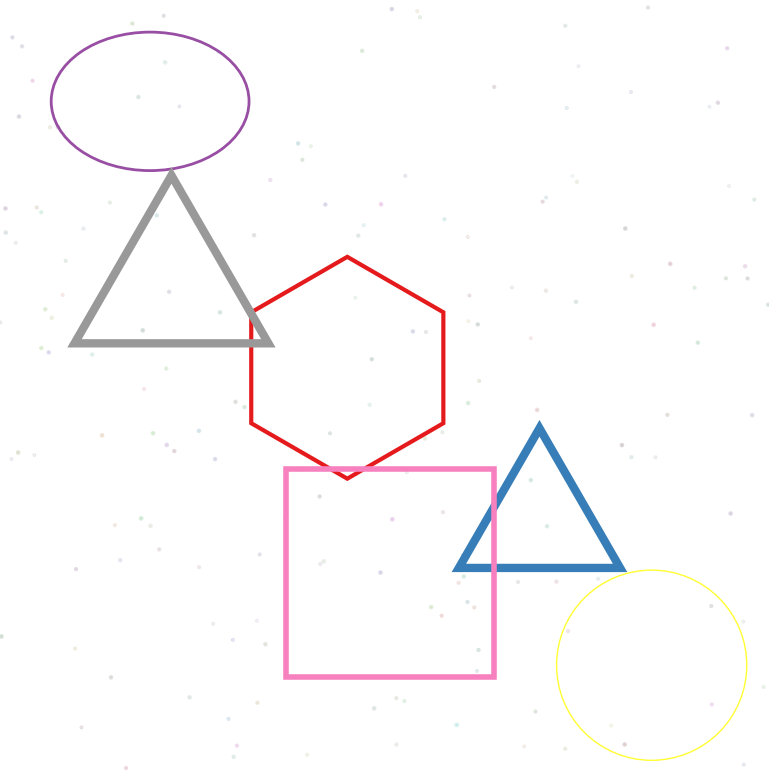[{"shape": "hexagon", "thickness": 1.5, "radius": 0.72, "center": [0.451, 0.522]}, {"shape": "triangle", "thickness": 3, "radius": 0.6, "center": [0.701, 0.323]}, {"shape": "oval", "thickness": 1, "radius": 0.64, "center": [0.195, 0.868]}, {"shape": "circle", "thickness": 0.5, "radius": 0.62, "center": [0.846, 0.136]}, {"shape": "square", "thickness": 2, "radius": 0.67, "center": [0.507, 0.256]}, {"shape": "triangle", "thickness": 3, "radius": 0.73, "center": [0.223, 0.627]}]